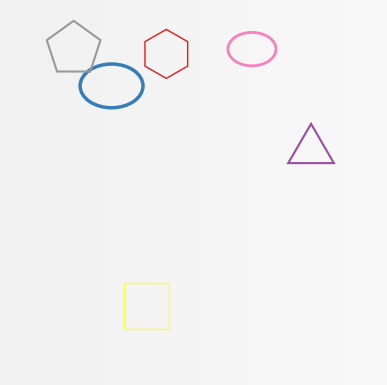[{"shape": "hexagon", "thickness": 1, "radius": 0.32, "center": [0.429, 0.86]}, {"shape": "oval", "thickness": 2.5, "radius": 0.41, "center": [0.288, 0.777]}, {"shape": "triangle", "thickness": 1.5, "radius": 0.34, "center": [0.803, 0.61]}, {"shape": "square", "thickness": 1, "radius": 0.3, "center": [0.378, 0.206]}, {"shape": "oval", "thickness": 2, "radius": 0.31, "center": [0.65, 0.872]}, {"shape": "pentagon", "thickness": 1.5, "radius": 0.36, "center": [0.19, 0.873]}]